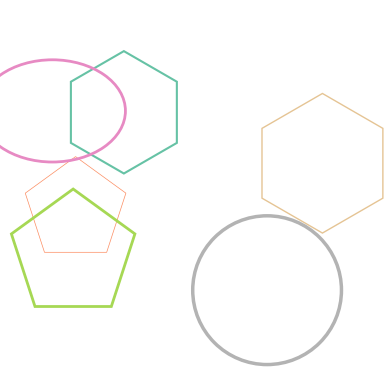[{"shape": "hexagon", "thickness": 1.5, "radius": 0.79, "center": [0.322, 0.708]}, {"shape": "pentagon", "thickness": 0.5, "radius": 0.69, "center": [0.196, 0.456]}, {"shape": "oval", "thickness": 2, "radius": 0.95, "center": [0.136, 0.712]}, {"shape": "pentagon", "thickness": 2, "radius": 0.84, "center": [0.19, 0.34]}, {"shape": "hexagon", "thickness": 1, "radius": 0.91, "center": [0.837, 0.576]}, {"shape": "circle", "thickness": 2.5, "radius": 0.97, "center": [0.694, 0.246]}]